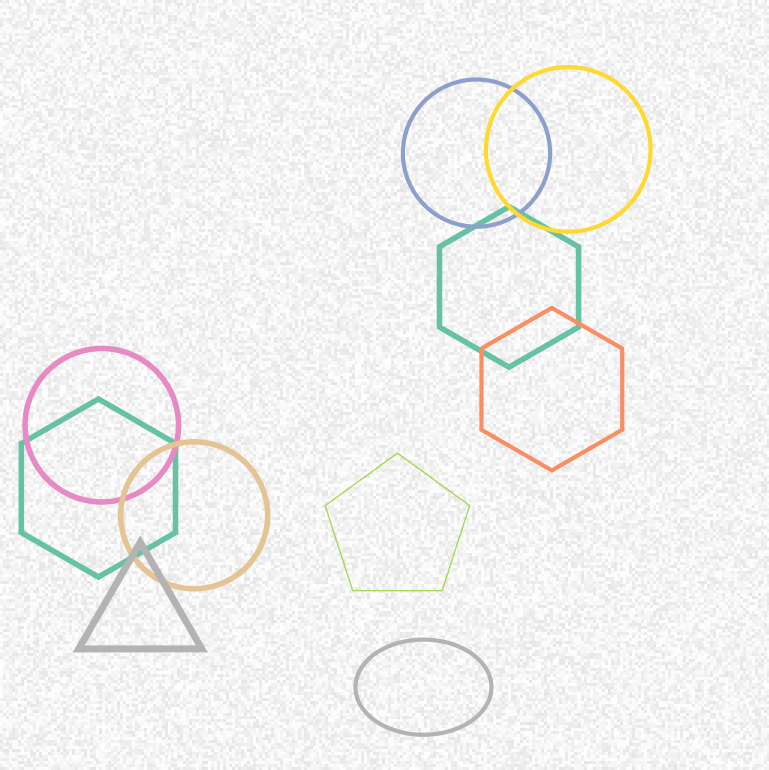[{"shape": "hexagon", "thickness": 2, "radius": 0.58, "center": [0.128, 0.366]}, {"shape": "hexagon", "thickness": 2, "radius": 0.52, "center": [0.661, 0.627]}, {"shape": "hexagon", "thickness": 1.5, "radius": 0.53, "center": [0.717, 0.495]}, {"shape": "circle", "thickness": 1.5, "radius": 0.48, "center": [0.619, 0.801]}, {"shape": "circle", "thickness": 2, "radius": 0.5, "center": [0.132, 0.448]}, {"shape": "pentagon", "thickness": 0.5, "radius": 0.49, "center": [0.516, 0.313]}, {"shape": "circle", "thickness": 1.5, "radius": 0.53, "center": [0.738, 0.806]}, {"shape": "circle", "thickness": 2, "radius": 0.48, "center": [0.252, 0.331]}, {"shape": "triangle", "thickness": 2.5, "radius": 0.46, "center": [0.182, 0.203]}, {"shape": "oval", "thickness": 1.5, "radius": 0.44, "center": [0.55, 0.108]}]